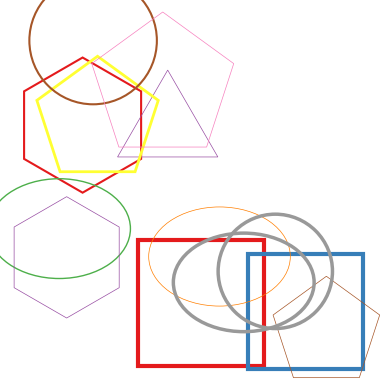[{"shape": "square", "thickness": 3, "radius": 0.82, "center": [0.523, 0.214]}, {"shape": "hexagon", "thickness": 1.5, "radius": 0.88, "center": [0.215, 0.675]}, {"shape": "square", "thickness": 3, "radius": 0.75, "center": [0.793, 0.19]}, {"shape": "oval", "thickness": 1, "radius": 0.93, "center": [0.154, 0.406]}, {"shape": "triangle", "thickness": 0.5, "radius": 0.75, "center": [0.436, 0.668]}, {"shape": "hexagon", "thickness": 0.5, "radius": 0.79, "center": [0.173, 0.332]}, {"shape": "oval", "thickness": 0.5, "radius": 0.92, "center": [0.57, 0.334]}, {"shape": "pentagon", "thickness": 2, "radius": 0.83, "center": [0.253, 0.688]}, {"shape": "circle", "thickness": 1.5, "radius": 0.83, "center": [0.242, 0.895]}, {"shape": "pentagon", "thickness": 0.5, "radius": 0.73, "center": [0.848, 0.137]}, {"shape": "pentagon", "thickness": 0.5, "radius": 0.97, "center": [0.423, 0.775]}, {"shape": "circle", "thickness": 2.5, "radius": 0.74, "center": [0.715, 0.295]}, {"shape": "oval", "thickness": 2.5, "radius": 0.91, "center": [0.633, 0.266]}]